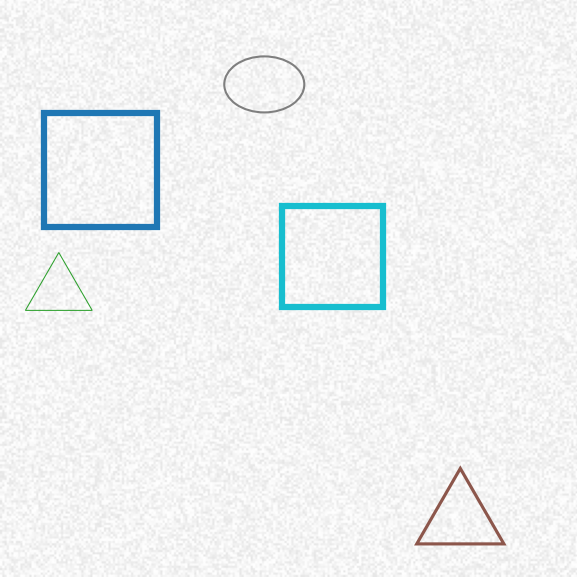[{"shape": "square", "thickness": 3, "radius": 0.49, "center": [0.174, 0.705]}, {"shape": "triangle", "thickness": 0.5, "radius": 0.33, "center": [0.102, 0.495]}, {"shape": "triangle", "thickness": 1.5, "radius": 0.44, "center": [0.797, 0.101]}, {"shape": "oval", "thickness": 1, "radius": 0.35, "center": [0.458, 0.853]}, {"shape": "square", "thickness": 3, "radius": 0.44, "center": [0.576, 0.554]}]